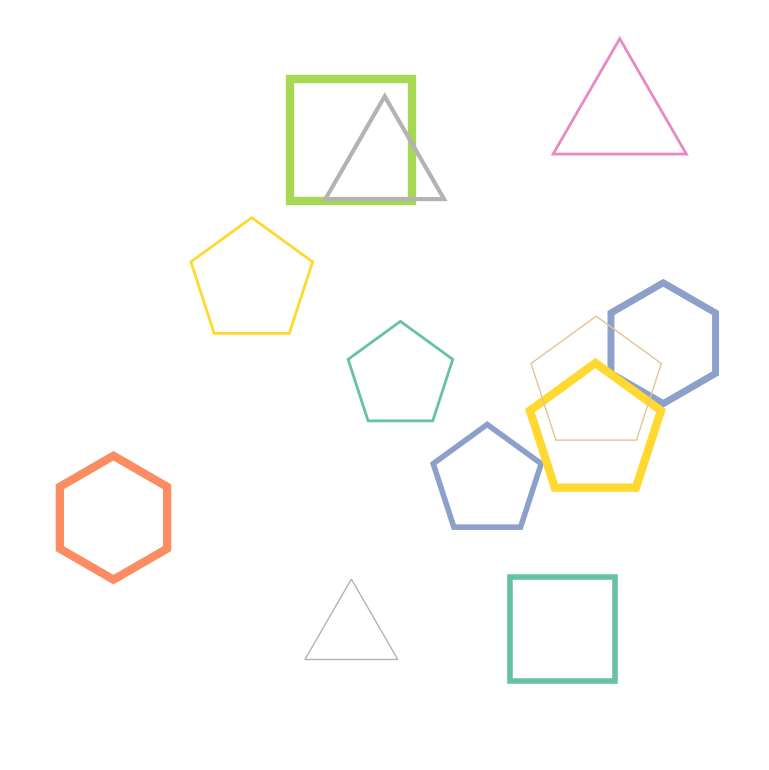[{"shape": "pentagon", "thickness": 1, "radius": 0.36, "center": [0.52, 0.511]}, {"shape": "square", "thickness": 2, "radius": 0.34, "center": [0.731, 0.183]}, {"shape": "hexagon", "thickness": 3, "radius": 0.4, "center": [0.147, 0.328]}, {"shape": "pentagon", "thickness": 2, "radius": 0.37, "center": [0.633, 0.375]}, {"shape": "hexagon", "thickness": 2.5, "radius": 0.39, "center": [0.861, 0.554]}, {"shape": "triangle", "thickness": 1, "radius": 0.5, "center": [0.805, 0.85]}, {"shape": "square", "thickness": 3, "radius": 0.4, "center": [0.456, 0.818]}, {"shape": "pentagon", "thickness": 1, "radius": 0.42, "center": [0.327, 0.634]}, {"shape": "pentagon", "thickness": 3, "radius": 0.45, "center": [0.773, 0.439]}, {"shape": "pentagon", "thickness": 0.5, "radius": 0.44, "center": [0.774, 0.5]}, {"shape": "triangle", "thickness": 0.5, "radius": 0.35, "center": [0.456, 0.178]}, {"shape": "triangle", "thickness": 1.5, "radius": 0.44, "center": [0.5, 0.786]}]